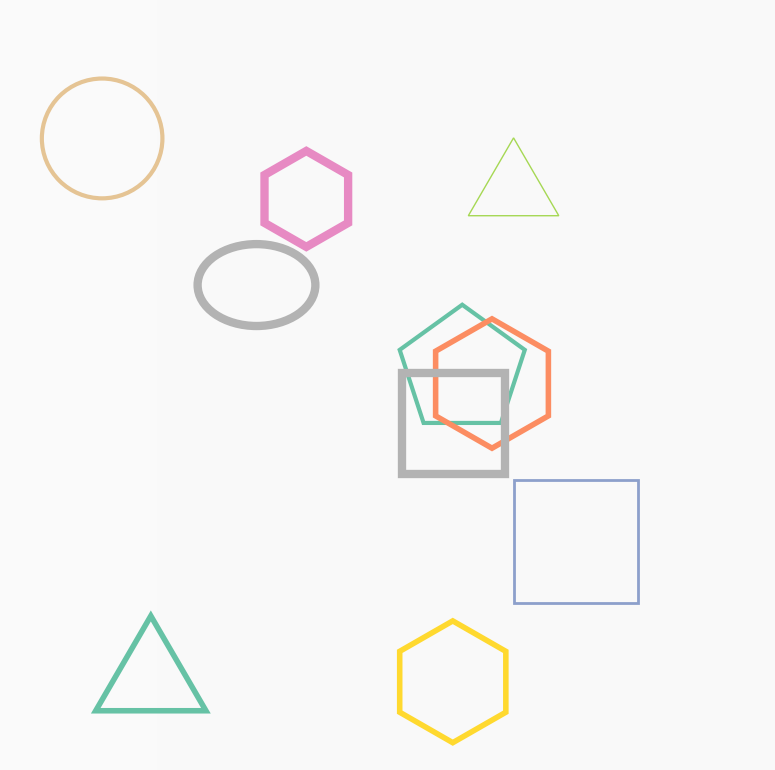[{"shape": "pentagon", "thickness": 1.5, "radius": 0.42, "center": [0.596, 0.519]}, {"shape": "triangle", "thickness": 2, "radius": 0.41, "center": [0.195, 0.118]}, {"shape": "hexagon", "thickness": 2, "radius": 0.42, "center": [0.635, 0.502]}, {"shape": "square", "thickness": 1, "radius": 0.4, "center": [0.743, 0.296]}, {"shape": "hexagon", "thickness": 3, "radius": 0.31, "center": [0.395, 0.742]}, {"shape": "triangle", "thickness": 0.5, "radius": 0.34, "center": [0.663, 0.754]}, {"shape": "hexagon", "thickness": 2, "radius": 0.4, "center": [0.584, 0.115]}, {"shape": "circle", "thickness": 1.5, "radius": 0.39, "center": [0.132, 0.82]}, {"shape": "oval", "thickness": 3, "radius": 0.38, "center": [0.331, 0.63]}, {"shape": "square", "thickness": 3, "radius": 0.33, "center": [0.585, 0.45]}]